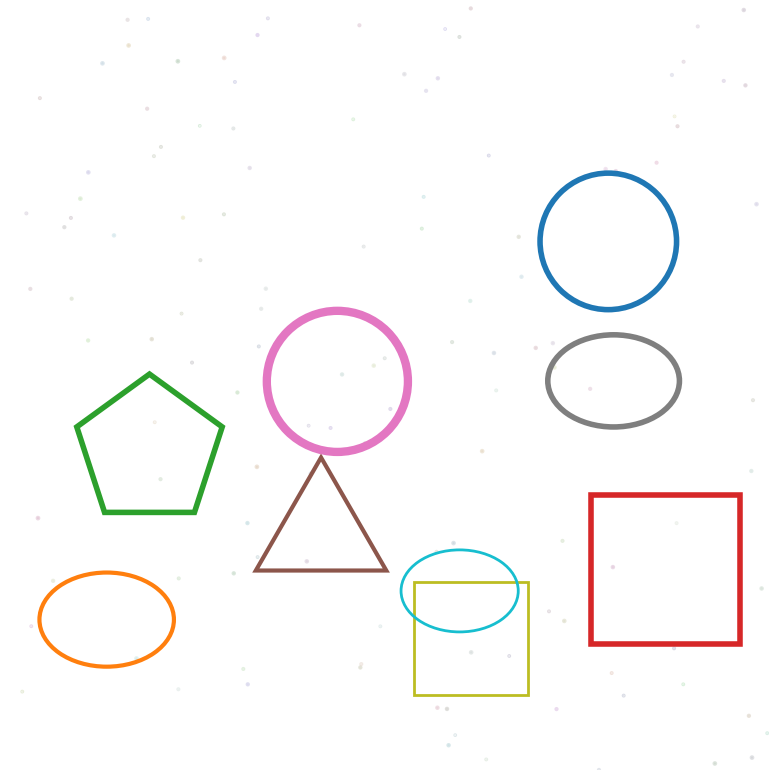[{"shape": "circle", "thickness": 2, "radius": 0.44, "center": [0.79, 0.687]}, {"shape": "oval", "thickness": 1.5, "radius": 0.44, "center": [0.139, 0.195]}, {"shape": "pentagon", "thickness": 2, "radius": 0.5, "center": [0.194, 0.415]}, {"shape": "square", "thickness": 2, "radius": 0.48, "center": [0.864, 0.26]}, {"shape": "triangle", "thickness": 1.5, "radius": 0.49, "center": [0.417, 0.308]}, {"shape": "circle", "thickness": 3, "radius": 0.46, "center": [0.438, 0.505]}, {"shape": "oval", "thickness": 2, "radius": 0.43, "center": [0.797, 0.505]}, {"shape": "square", "thickness": 1, "radius": 0.37, "center": [0.612, 0.171]}, {"shape": "oval", "thickness": 1, "radius": 0.38, "center": [0.597, 0.233]}]